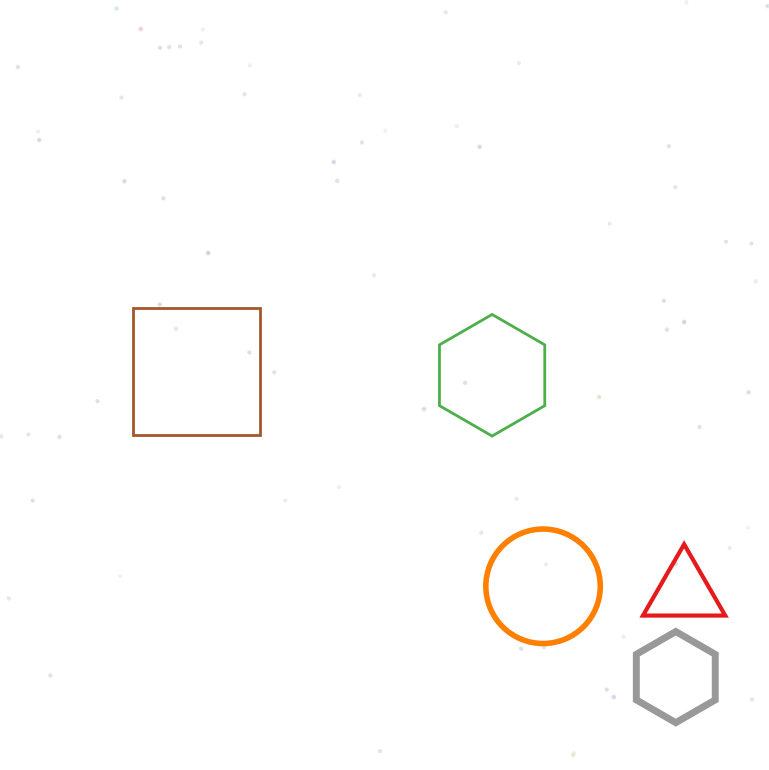[{"shape": "triangle", "thickness": 1.5, "radius": 0.31, "center": [0.888, 0.231]}, {"shape": "hexagon", "thickness": 1, "radius": 0.39, "center": [0.639, 0.513]}, {"shape": "circle", "thickness": 2, "radius": 0.37, "center": [0.705, 0.239]}, {"shape": "square", "thickness": 1, "radius": 0.41, "center": [0.255, 0.517]}, {"shape": "hexagon", "thickness": 2.5, "radius": 0.3, "center": [0.878, 0.121]}]